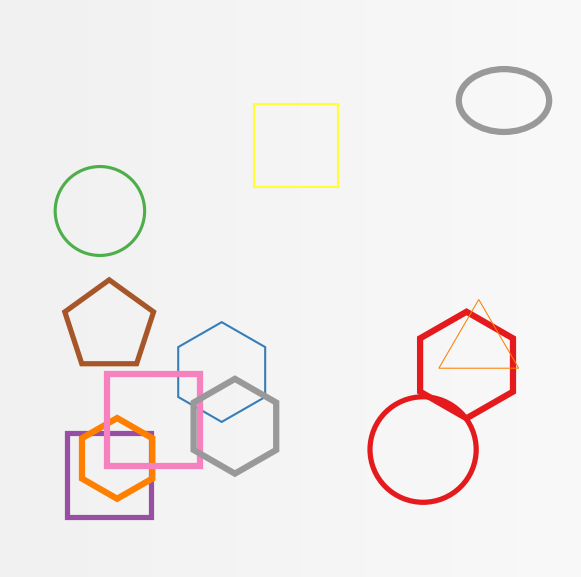[{"shape": "circle", "thickness": 2.5, "radius": 0.46, "center": [0.728, 0.221]}, {"shape": "hexagon", "thickness": 3, "radius": 0.46, "center": [0.803, 0.367]}, {"shape": "hexagon", "thickness": 1, "radius": 0.43, "center": [0.381, 0.355]}, {"shape": "circle", "thickness": 1.5, "radius": 0.38, "center": [0.172, 0.634]}, {"shape": "square", "thickness": 2.5, "radius": 0.36, "center": [0.187, 0.176]}, {"shape": "hexagon", "thickness": 3, "radius": 0.35, "center": [0.202, 0.205]}, {"shape": "triangle", "thickness": 0.5, "radius": 0.4, "center": [0.824, 0.401]}, {"shape": "square", "thickness": 1, "radius": 0.36, "center": [0.509, 0.747]}, {"shape": "pentagon", "thickness": 2.5, "radius": 0.4, "center": [0.188, 0.434]}, {"shape": "square", "thickness": 3, "radius": 0.4, "center": [0.263, 0.271]}, {"shape": "hexagon", "thickness": 3, "radius": 0.41, "center": [0.404, 0.261]}, {"shape": "oval", "thickness": 3, "radius": 0.39, "center": [0.867, 0.825]}]